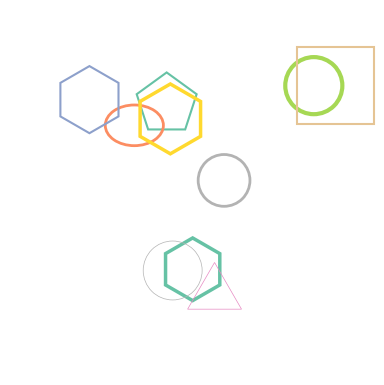[{"shape": "pentagon", "thickness": 1.5, "radius": 0.41, "center": [0.433, 0.73]}, {"shape": "hexagon", "thickness": 2.5, "radius": 0.41, "center": [0.5, 0.301]}, {"shape": "oval", "thickness": 2, "radius": 0.38, "center": [0.349, 0.674]}, {"shape": "hexagon", "thickness": 1.5, "radius": 0.44, "center": [0.232, 0.741]}, {"shape": "triangle", "thickness": 0.5, "radius": 0.4, "center": [0.557, 0.237]}, {"shape": "circle", "thickness": 3, "radius": 0.37, "center": [0.815, 0.778]}, {"shape": "hexagon", "thickness": 2.5, "radius": 0.45, "center": [0.442, 0.691]}, {"shape": "square", "thickness": 1.5, "radius": 0.5, "center": [0.871, 0.777]}, {"shape": "circle", "thickness": 2, "radius": 0.34, "center": [0.582, 0.531]}, {"shape": "circle", "thickness": 0.5, "radius": 0.38, "center": [0.448, 0.297]}]